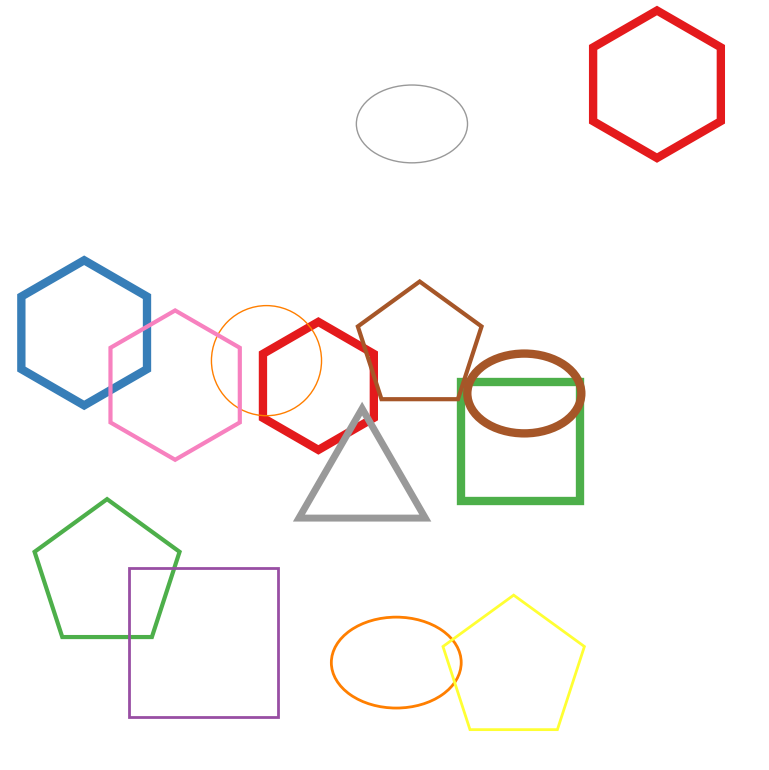[{"shape": "hexagon", "thickness": 3, "radius": 0.48, "center": [0.853, 0.891]}, {"shape": "hexagon", "thickness": 3, "radius": 0.42, "center": [0.413, 0.499]}, {"shape": "hexagon", "thickness": 3, "radius": 0.47, "center": [0.109, 0.568]}, {"shape": "square", "thickness": 3, "radius": 0.39, "center": [0.676, 0.427]}, {"shape": "pentagon", "thickness": 1.5, "radius": 0.49, "center": [0.139, 0.253]}, {"shape": "square", "thickness": 1, "radius": 0.49, "center": [0.264, 0.166]}, {"shape": "oval", "thickness": 1, "radius": 0.42, "center": [0.515, 0.139]}, {"shape": "circle", "thickness": 0.5, "radius": 0.36, "center": [0.346, 0.532]}, {"shape": "pentagon", "thickness": 1, "radius": 0.48, "center": [0.667, 0.131]}, {"shape": "pentagon", "thickness": 1.5, "radius": 0.42, "center": [0.545, 0.55]}, {"shape": "oval", "thickness": 3, "radius": 0.37, "center": [0.681, 0.489]}, {"shape": "hexagon", "thickness": 1.5, "radius": 0.48, "center": [0.227, 0.5]}, {"shape": "triangle", "thickness": 2.5, "radius": 0.47, "center": [0.47, 0.375]}, {"shape": "oval", "thickness": 0.5, "radius": 0.36, "center": [0.535, 0.839]}]